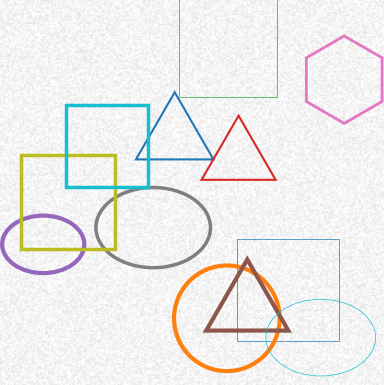[{"shape": "triangle", "thickness": 1.5, "radius": 0.58, "center": [0.454, 0.644]}, {"shape": "square", "thickness": 0.5, "radius": 0.66, "center": [0.748, 0.247]}, {"shape": "circle", "thickness": 3, "radius": 0.69, "center": [0.589, 0.173]}, {"shape": "square", "thickness": 0.5, "radius": 0.63, "center": [0.592, 0.875]}, {"shape": "triangle", "thickness": 1.5, "radius": 0.56, "center": [0.62, 0.588]}, {"shape": "oval", "thickness": 3, "radius": 0.53, "center": [0.112, 0.365]}, {"shape": "triangle", "thickness": 3, "radius": 0.62, "center": [0.642, 0.203]}, {"shape": "hexagon", "thickness": 2, "radius": 0.57, "center": [0.894, 0.793]}, {"shape": "oval", "thickness": 2.5, "radius": 0.74, "center": [0.398, 0.409]}, {"shape": "square", "thickness": 2.5, "radius": 0.61, "center": [0.176, 0.476]}, {"shape": "square", "thickness": 2.5, "radius": 0.53, "center": [0.277, 0.621]}, {"shape": "oval", "thickness": 0.5, "radius": 0.71, "center": [0.833, 0.123]}]